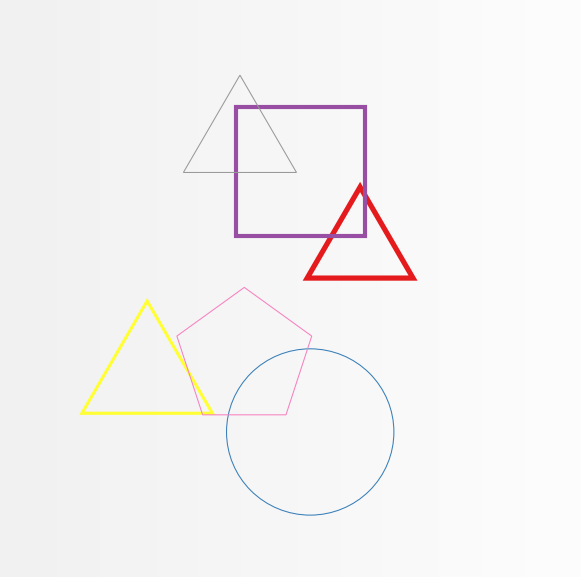[{"shape": "triangle", "thickness": 2.5, "radius": 0.53, "center": [0.62, 0.57]}, {"shape": "circle", "thickness": 0.5, "radius": 0.72, "center": [0.534, 0.251]}, {"shape": "square", "thickness": 2, "radius": 0.56, "center": [0.517, 0.702]}, {"shape": "triangle", "thickness": 1.5, "radius": 0.65, "center": [0.253, 0.348]}, {"shape": "pentagon", "thickness": 0.5, "radius": 0.61, "center": [0.42, 0.379]}, {"shape": "triangle", "thickness": 0.5, "radius": 0.56, "center": [0.413, 0.757]}]